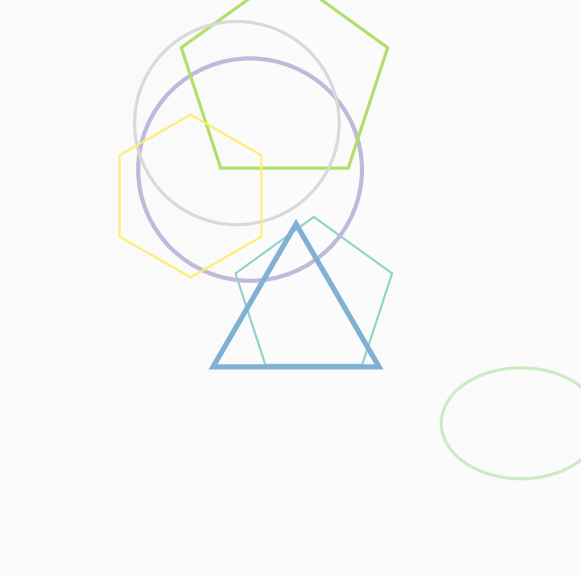[{"shape": "pentagon", "thickness": 1, "radius": 0.71, "center": [0.54, 0.482]}, {"shape": "circle", "thickness": 2, "radius": 0.96, "center": [0.43, 0.705]}, {"shape": "triangle", "thickness": 2.5, "radius": 0.82, "center": [0.509, 0.446]}, {"shape": "pentagon", "thickness": 1.5, "radius": 0.93, "center": [0.489, 0.859]}, {"shape": "circle", "thickness": 1.5, "radius": 0.88, "center": [0.408, 0.786]}, {"shape": "oval", "thickness": 1.5, "radius": 0.69, "center": [0.896, 0.266]}, {"shape": "hexagon", "thickness": 1, "radius": 0.7, "center": [0.328, 0.66]}]